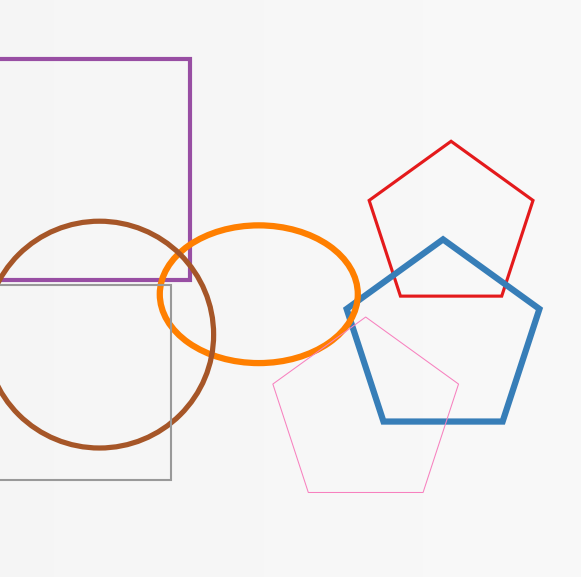[{"shape": "pentagon", "thickness": 1.5, "radius": 0.74, "center": [0.776, 0.606]}, {"shape": "pentagon", "thickness": 3, "radius": 0.87, "center": [0.762, 0.41]}, {"shape": "square", "thickness": 2, "radius": 0.96, "center": [0.135, 0.705]}, {"shape": "oval", "thickness": 3, "radius": 0.85, "center": [0.445, 0.49]}, {"shape": "circle", "thickness": 2.5, "radius": 0.98, "center": [0.171, 0.42]}, {"shape": "pentagon", "thickness": 0.5, "radius": 0.84, "center": [0.629, 0.282]}, {"shape": "square", "thickness": 1, "radius": 0.85, "center": [0.126, 0.337]}]